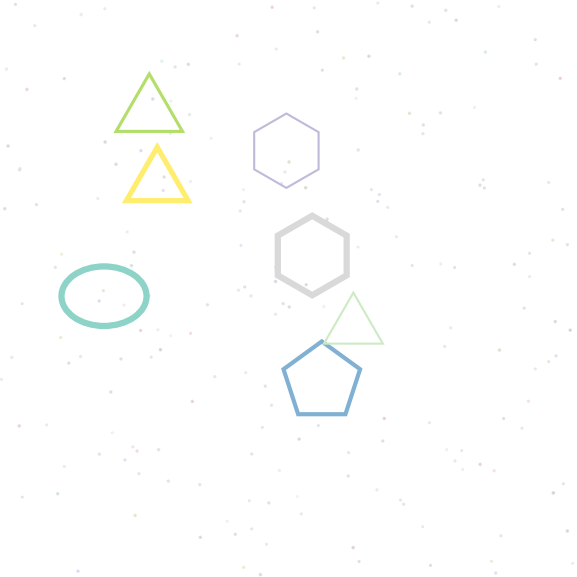[{"shape": "oval", "thickness": 3, "radius": 0.37, "center": [0.18, 0.486]}, {"shape": "hexagon", "thickness": 1, "radius": 0.32, "center": [0.496, 0.738]}, {"shape": "pentagon", "thickness": 2, "radius": 0.35, "center": [0.557, 0.338]}, {"shape": "triangle", "thickness": 1.5, "radius": 0.33, "center": [0.258, 0.805]}, {"shape": "hexagon", "thickness": 3, "radius": 0.34, "center": [0.541, 0.557]}, {"shape": "triangle", "thickness": 1, "radius": 0.29, "center": [0.612, 0.434]}, {"shape": "triangle", "thickness": 2.5, "radius": 0.31, "center": [0.272, 0.683]}]